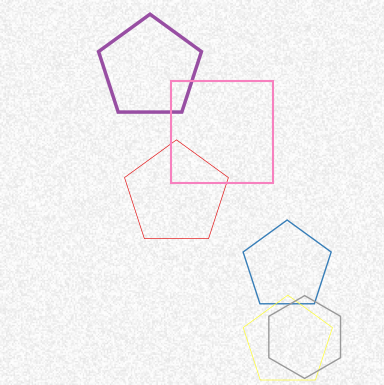[{"shape": "pentagon", "thickness": 0.5, "radius": 0.71, "center": [0.458, 0.495]}, {"shape": "pentagon", "thickness": 1, "radius": 0.6, "center": [0.746, 0.308]}, {"shape": "pentagon", "thickness": 2.5, "radius": 0.7, "center": [0.39, 0.823]}, {"shape": "pentagon", "thickness": 0.5, "radius": 0.61, "center": [0.748, 0.111]}, {"shape": "square", "thickness": 1.5, "radius": 0.66, "center": [0.577, 0.658]}, {"shape": "hexagon", "thickness": 1, "radius": 0.54, "center": [0.791, 0.125]}]